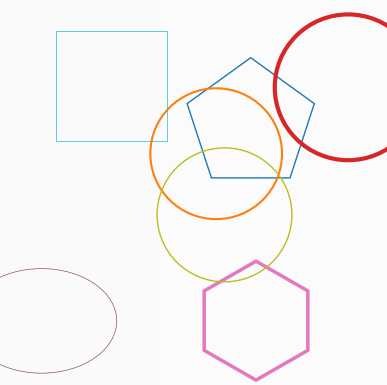[{"shape": "pentagon", "thickness": 1, "radius": 0.86, "center": [0.647, 0.678]}, {"shape": "circle", "thickness": 1.5, "radius": 0.85, "center": [0.558, 0.601]}, {"shape": "circle", "thickness": 3, "radius": 0.95, "center": [0.898, 0.773]}, {"shape": "oval", "thickness": 0.5, "radius": 0.97, "center": [0.107, 0.167]}, {"shape": "hexagon", "thickness": 2.5, "radius": 0.77, "center": [0.661, 0.167]}, {"shape": "circle", "thickness": 1, "radius": 0.87, "center": [0.579, 0.442]}, {"shape": "square", "thickness": 0.5, "radius": 0.72, "center": [0.287, 0.777]}]